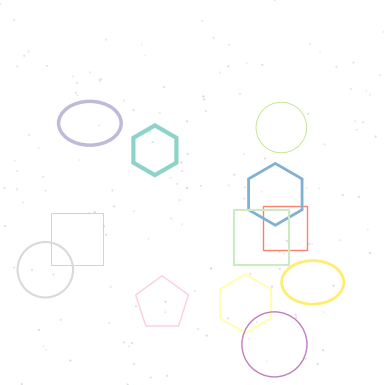[{"shape": "hexagon", "thickness": 3, "radius": 0.32, "center": [0.402, 0.61]}, {"shape": "hexagon", "thickness": 1.5, "radius": 0.38, "center": [0.638, 0.211]}, {"shape": "oval", "thickness": 2.5, "radius": 0.41, "center": [0.233, 0.68]}, {"shape": "square", "thickness": 1, "radius": 0.29, "center": [0.74, 0.407]}, {"shape": "hexagon", "thickness": 2, "radius": 0.4, "center": [0.715, 0.495]}, {"shape": "square", "thickness": 0.5, "radius": 0.34, "center": [0.2, 0.379]}, {"shape": "circle", "thickness": 0.5, "radius": 0.33, "center": [0.731, 0.669]}, {"shape": "pentagon", "thickness": 1, "radius": 0.36, "center": [0.421, 0.212]}, {"shape": "circle", "thickness": 1.5, "radius": 0.36, "center": [0.118, 0.299]}, {"shape": "circle", "thickness": 1, "radius": 0.42, "center": [0.713, 0.105]}, {"shape": "square", "thickness": 1.5, "radius": 0.36, "center": [0.68, 0.382]}, {"shape": "oval", "thickness": 2, "radius": 0.4, "center": [0.812, 0.267]}]